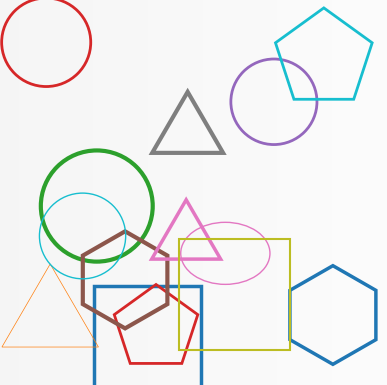[{"shape": "square", "thickness": 2.5, "radius": 0.69, "center": [0.381, 0.119]}, {"shape": "hexagon", "thickness": 2.5, "radius": 0.64, "center": [0.859, 0.182]}, {"shape": "triangle", "thickness": 0.5, "radius": 0.72, "center": [0.13, 0.171]}, {"shape": "circle", "thickness": 3, "radius": 0.72, "center": [0.25, 0.465]}, {"shape": "circle", "thickness": 2, "radius": 0.57, "center": [0.119, 0.89]}, {"shape": "pentagon", "thickness": 2, "radius": 0.57, "center": [0.403, 0.148]}, {"shape": "circle", "thickness": 2, "radius": 0.56, "center": [0.707, 0.736]}, {"shape": "hexagon", "thickness": 3, "radius": 0.63, "center": [0.323, 0.273]}, {"shape": "oval", "thickness": 1, "radius": 0.58, "center": [0.582, 0.342]}, {"shape": "triangle", "thickness": 2.5, "radius": 0.51, "center": [0.48, 0.378]}, {"shape": "triangle", "thickness": 3, "radius": 0.53, "center": [0.484, 0.656]}, {"shape": "square", "thickness": 1.5, "radius": 0.72, "center": [0.604, 0.235]}, {"shape": "pentagon", "thickness": 2, "radius": 0.66, "center": [0.836, 0.848]}, {"shape": "circle", "thickness": 1, "radius": 0.56, "center": [0.213, 0.387]}]